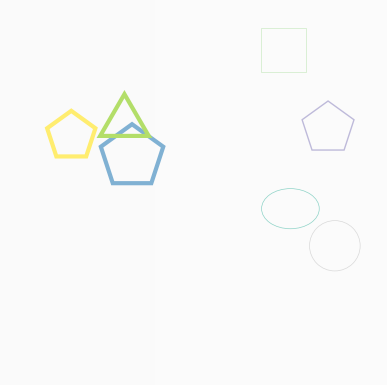[{"shape": "oval", "thickness": 0.5, "radius": 0.37, "center": [0.749, 0.458]}, {"shape": "pentagon", "thickness": 1, "radius": 0.35, "center": [0.847, 0.667]}, {"shape": "pentagon", "thickness": 3, "radius": 0.42, "center": [0.341, 0.593]}, {"shape": "triangle", "thickness": 3, "radius": 0.36, "center": [0.321, 0.683]}, {"shape": "circle", "thickness": 0.5, "radius": 0.33, "center": [0.864, 0.362]}, {"shape": "square", "thickness": 0.5, "radius": 0.29, "center": [0.731, 0.871]}, {"shape": "pentagon", "thickness": 3, "radius": 0.33, "center": [0.184, 0.647]}]